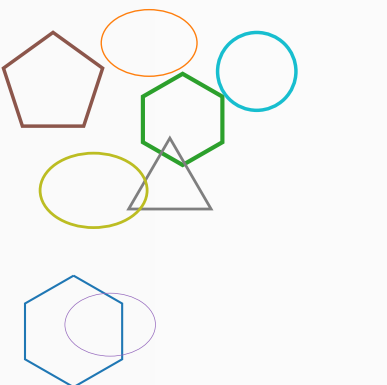[{"shape": "hexagon", "thickness": 1.5, "radius": 0.72, "center": [0.19, 0.139]}, {"shape": "oval", "thickness": 1, "radius": 0.62, "center": [0.385, 0.888]}, {"shape": "hexagon", "thickness": 3, "radius": 0.59, "center": [0.471, 0.69]}, {"shape": "oval", "thickness": 0.5, "radius": 0.58, "center": [0.284, 0.157]}, {"shape": "pentagon", "thickness": 2.5, "radius": 0.67, "center": [0.137, 0.781]}, {"shape": "triangle", "thickness": 2, "radius": 0.61, "center": [0.438, 0.518]}, {"shape": "oval", "thickness": 2, "radius": 0.69, "center": [0.242, 0.506]}, {"shape": "circle", "thickness": 2.5, "radius": 0.51, "center": [0.663, 0.815]}]